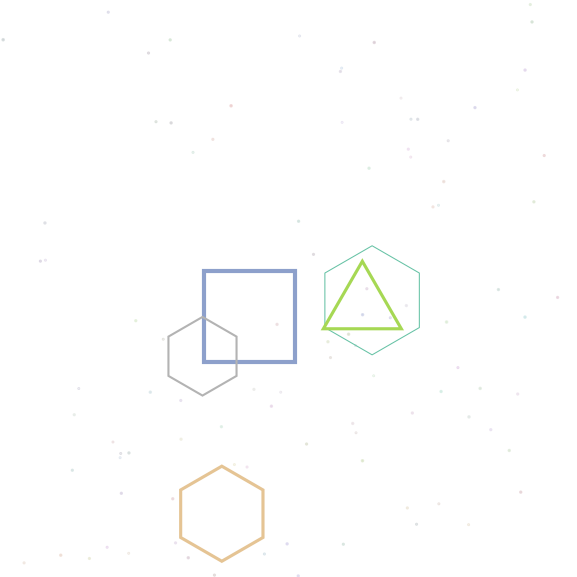[{"shape": "hexagon", "thickness": 0.5, "radius": 0.47, "center": [0.644, 0.479]}, {"shape": "square", "thickness": 2, "radius": 0.39, "center": [0.431, 0.451]}, {"shape": "triangle", "thickness": 1.5, "radius": 0.39, "center": [0.627, 0.469]}, {"shape": "hexagon", "thickness": 1.5, "radius": 0.41, "center": [0.384, 0.11]}, {"shape": "hexagon", "thickness": 1, "radius": 0.34, "center": [0.351, 0.382]}]